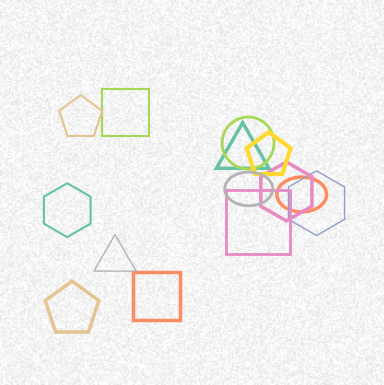[{"shape": "triangle", "thickness": 2.5, "radius": 0.39, "center": [0.63, 0.602]}, {"shape": "hexagon", "thickness": 1.5, "radius": 0.35, "center": [0.175, 0.454]}, {"shape": "square", "thickness": 2.5, "radius": 0.31, "center": [0.407, 0.23]}, {"shape": "oval", "thickness": 2.5, "radius": 0.32, "center": [0.784, 0.495]}, {"shape": "hexagon", "thickness": 1, "radius": 0.42, "center": [0.822, 0.472]}, {"shape": "hexagon", "thickness": 2.5, "radius": 0.38, "center": [0.744, 0.503]}, {"shape": "square", "thickness": 2, "radius": 0.41, "center": [0.669, 0.423]}, {"shape": "square", "thickness": 1.5, "radius": 0.31, "center": [0.326, 0.708]}, {"shape": "circle", "thickness": 2, "radius": 0.34, "center": [0.644, 0.629]}, {"shape": "pentagon", "thickness": 3, "radius": 0.3, "center": [0.698, 0.597]}, {"shape": "pentagon", "thickness": 2.5, "radius": 0.37, "center": [0.187, 0.197]}, {"shape": "pentagon", "thickness": 1.5, "radius": 0.29, "center": [0.21, 0.694]}, {"shape": "oval", "thickness": 2, "radius": 0.31, "center": [0.646, 0.509]}, {"shape": "triangle", "thickness": 1, "radius": 0.32, "center": [0.299, 0.327]}]